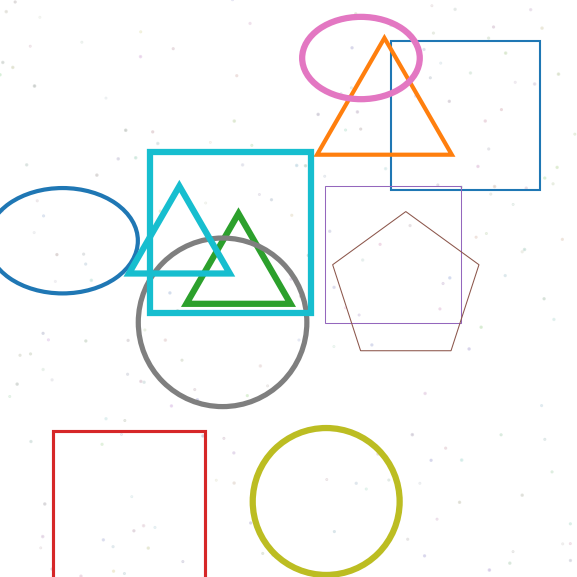[{"shape": "square", "thickness": 1, "radius": 0.64, "center": [0.806, 0.799]}, {"shape": "oval", "thickness": 2, "radius": 0.65, "center": [0.108, 0.582]}, {"shape": "triangle", "thickness": 2, "radius": 0.67, "center": [0.666, 0.799]}, {"shape": "triangle", "thickness": 3, "radius": 0.52, "center": [0.413, 0.525]}, {"shape": "square", "thickness": 1.5, "radius": 0.66, "center": [0.224, 0.121]}, {"shape": "square", "thickness": 0.5, "radius": 0.59, "center": [0.681, 0.558]}, {"shape": "pentagon", "thickness": 0.5, "radius": 0.67, "center": [0.703, 0.5]}, {"shape": "oval", "thickness": 3, "radius": 0.51, "center": [0.625, 0.899]}, {"shape": "circle", "thickness": 2.5, "radius": 0.73, "center": [0.385, 0.441]}, {"shape": "circle", "thickness": 3, "radius": 0.64, "center": [0.565, 0.131]}, {"shape": "square", "thickness": 3, "radius": 0.7, "center": [0.4, 0.597]}, {"shape": "triangle", "thickness": 3, "radius": 0.5, "center": [0.311, 0.576]}]